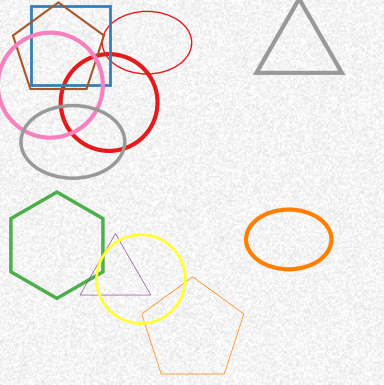[{"shape": "circle", "thickness": 3, "radius": 0.63, "center": [0.283, 0.734]}, {"shape": "oval", "thickness": 1, "radius": 0.58, "center": [0.382, 0.889]}, {"shape": "square", "thickness": 2, "radius": 0.51, "center": [0.183, 0.882]}, {"shape": "hexagon", "thickness": 2.5, "radius": 0.69, "center": [0.148, 0.363]}, {"shape": "triangle", "thickness": 0.5, "radius": 0.53, "center": [0.3, 0.287]}, {"shape": "pentagon", "thickness": 0.5, "radius": 0.7, "center": [0.501, 0.141]}, {"shape": "oval", "thickness": 3, "radius": 0.55, "center": [0.75, 0.378]}, {"shape": "circle", "thickness": 2, "radius": 0.58, "center": [0.366, 0.275]}, {"shape": "pentagon", "thickness": 1.5, "radius": 0.62, "center": [0.152, 0.869]}, {"shape": "circle", "thickness": 3, "radius": 0.68, "center": [0.131, 0.779]}, {"shape": "triangle", "thickness": 3, "radius": 0.64, "center": [0.777, 0.875]}, {"shape": "oval", "thickness": 2.5, "radius": 0.67, "center": [0.189, 0.632]}]